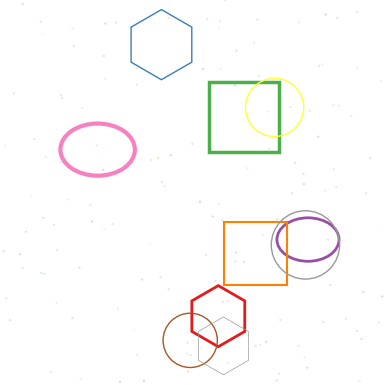[{"shape": "hexagon", "thickness": 2, "radius": 0.4, "center": [0.567, 0.179]}, {"shape": "hexagon", "thickness": 1, "radius": 0.46, "center": [0.419, 0.884]}, {"shape": "square", "thickness": 2.5, "radius": 0.46, "center": [0.633, 0.696]}, {"shape": "oval", "thickness": 2, "radius": 0.4, "center": [0.8, 0.378]}, {"shape": "square", "thickness": 1.5, "radius": 0.41, "center": [0.664, 0.341]}, {"shape": "circle", "thickness": 1, "radius": 0.38, "center": [0.713, 0.721]}, {"shape": "circle", "thickness": 1, "radius": 0.35, "center": [0.494, 0.116]}, {"shape": "oval", "thickness": 3, "radius": 0.48, "center": [0.254, 0.611]}, {"shape": "hexagon", "thickness": 0.5, "radius": 0.38, "center": [0.58, 0.102]}, {"shape": "circle", "thickness": 1, "radius": 0.44, "center": [0.793, 0.364]}]